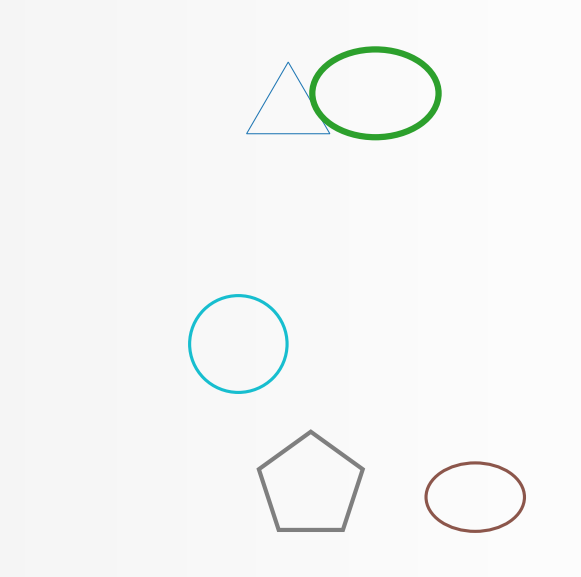[{"shape": "triangle", "thickness": 0.5, "radius": 0.41, "center": [0.496, 0.809]}, {"shape": "oval", "thickness": 3, "radius": 0.54, "center": [0.646, 0.838]}, {"shape": "oval", "thickness": 1.5, "radius": 0.42, "center": [0.818, 0.138]}, {"shape": "pentagon", "thickness": 2, "radius": 0.47, "center": [0.535, 0.158]}, {"shape": "circle", "thickness": 1.5, "radius": 0.42, "center": [0.41, 0.403]}]